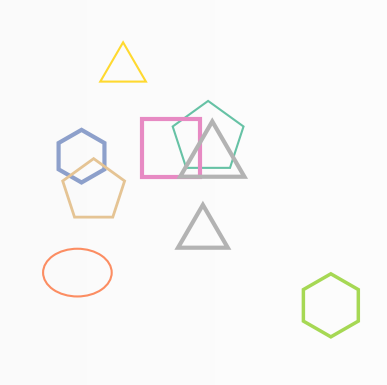[{"shape": "pentagon", "thickness": 1.5, "radius": 0.48, "center": [0.537, 0.642]}, {"shape": "oval", "thickness": 1.5, "radius": 0.44, "center": [0.2, 0.292]}, {"shape": "hexagon", "thickness": 3, "radius": 0.34, "center": [0.21, 0.594]}, {"shape": "square", "thickness": 3, "radius": 0.38, "center": [0.441, 0.616]}, {"shape": "hexagon", "thickness": 2.5, "radius": 0.41, "center": [0.854, 0.207]}, {"shape": "triangle", "thickness": 1.5, "radius": 0.34, "center": [0.318, 0.822]}, {"shape": "pentagon", "thickness": 2, "radius": 0.42, "center": [0.242, 0.504]}, {"shape": "triangle", "thickness": 3, "radius": 0.37, "center": [0.524, 0.394]}, {"shape": "triangle", "thickness": 3, "radius": 0.48, "center": [0.548, 0.589]}]